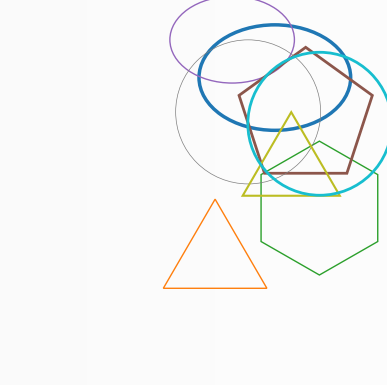[{"shape": "oval", "thickness": 2.5, "radius": 0.98, "center": [0.709, 0.798]}, {"shape": "triangle", "thickness": 1, "radius": 0.77, "center": [0.555, 0.328]}, {"shape": "hexagon", "thickness": 1, "radius": 0.87, "center": [0.824, 0.46]}, {"shape": "oval", "thickness": 1, "radius": 0.8, "center": [0.599, 0.897]}, {"shape": "pentagon", "thickness": 2, "radius": 0.9, "center": [0.789, 0.696]}, {"shape": "circle", "thickness": 0.5, "radius": 0.94, "center": [0.64, 0.709]}, {"shape": "triangle", "thickness": 1.5, "radius": 0.72, "center": [0.752, 0.564]}, {"shape": "circle", "thickness": 2, "radius": 0.93, "center": [0.825, 0.679]}]